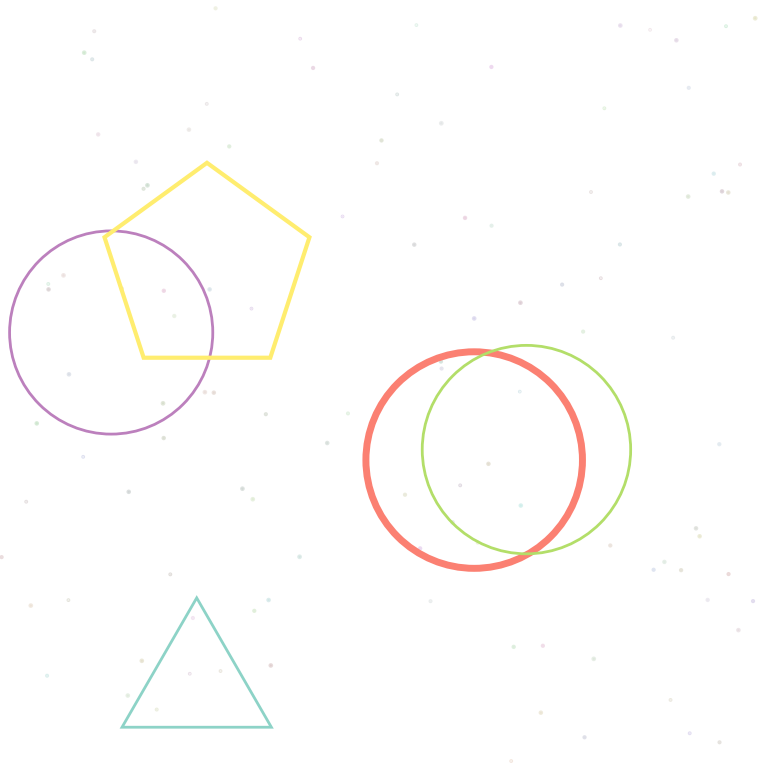[{"shape": "triangle", "thickness": 1, "radius": 0.56, "center": [0.255, 0.112]}, {"shape": "circle", "thickness": 2.5, "radius": 0.7, "center": [0.616, 0.403]}, {"shape": "circle", "thickness": 1, "radius": 0.68, "center": [0.684, 0.416]}, {"shape": "circle", "thickness": 1, "radius": 0.66, "center": [0.144, 0.568]}, {"shape": "pentagon", "thickness": 1.5, "radius": 0.7, "center": [0.269, 0.649]}]